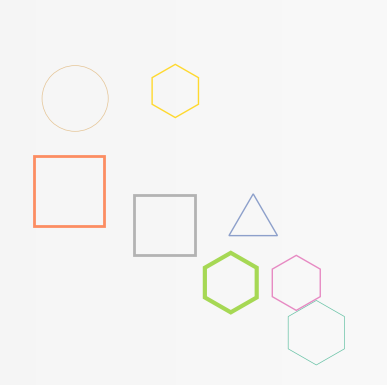[{"shape": "hexagon", "thickness": 0.5, "radius": 0.42, "center": [0.816, 0.136]}, {"shape": "square", "thickness": 2, "radius": 0.46, "center": [0.178, 0.505]}, {"shape": "triangle", "thickness": 1, "radius": 0.36, "center": [0.653, 0.424]}, {"shape": "hexagon", "thickness": 1, "radius": 0.36, "center": [0.765, 0.265]}, {"shape": "hexagon", "thickness": 3, "radius": 0.39, "center": [0.596, 0.266]}, {"shape": "hexagon", "thickness": 1, "radius": 0.35, "center": [0.452, 0.764]}, {"shape": "circle", "thickness": 0.5, "radius": 0.43, "center": [0.194, 0.744]}, {"shape": "square", "thickness": 2, "radius": 0.39, "center": [0.425, 0.415]}]